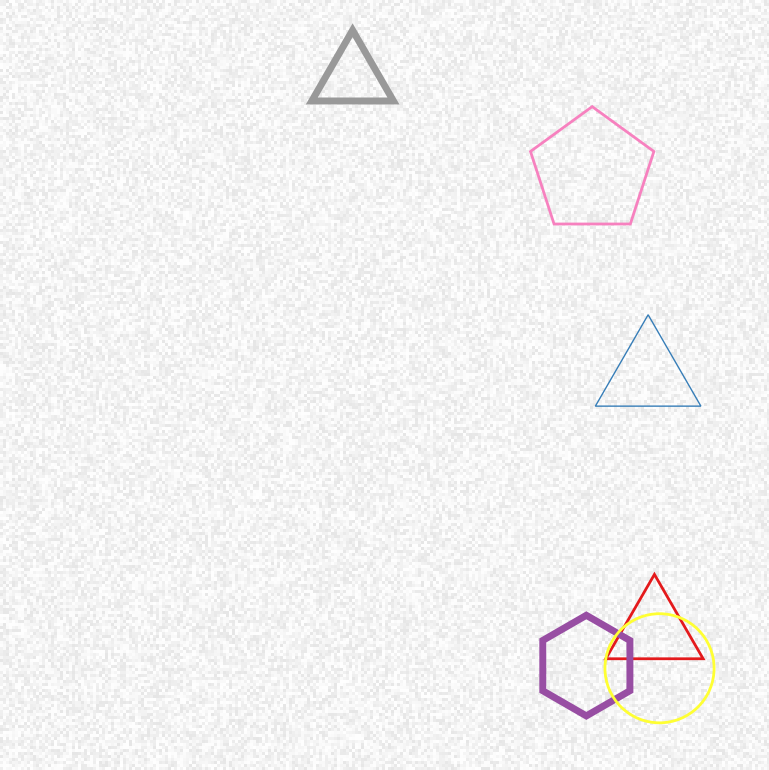[{"shape": "triangle", "thickness": 1, "radius": 0.37, "center": [0.85, 0.181]}, {"shape": "triangle", "thickness": 0.5, "radius": 0.4, "center": [0.842, 0.512]}, {"shape": "hexagon", "thickness": 2.5, "radius": 0.33, "center": [0.761, 0.136]}, {"shape": "circle", "thickness": 1, "radius": 0.35, "center": [0.857, 0.132]}, {"shape": "pentagon", "thickness": 1, "radius": 0.42, "center": [0.769, 0.777]}, {"shape": "triangle", "thickness": 2.5, "radius": 0.31, "center": [0.458, 0.899]}]